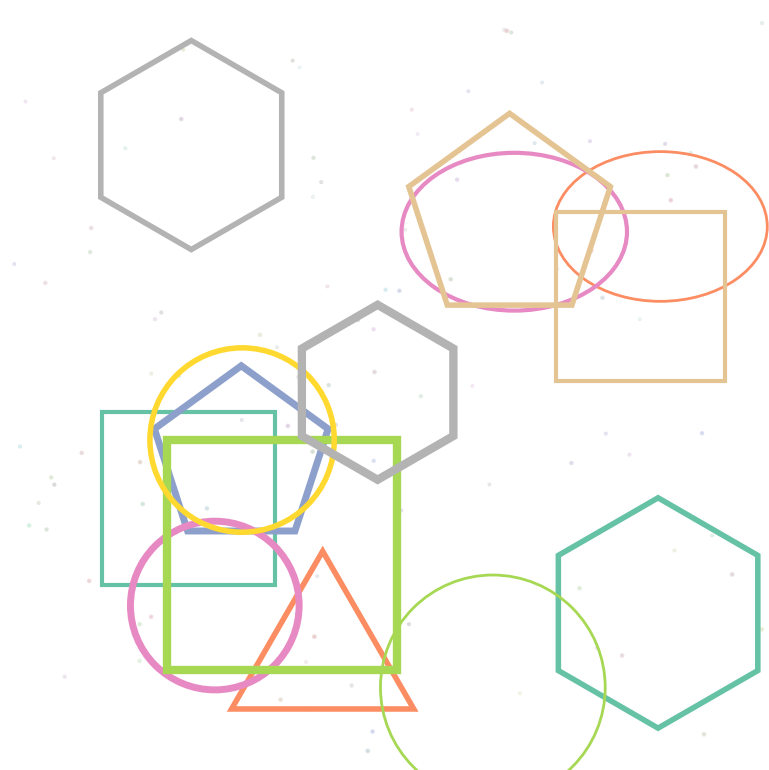[{"shape": "hexagon", "thickness": 2, "radius": 0.75, "center": [0.855, 0.204]}, {"shape": "square", "thickness": 1.5, "radius": 0.56, "center": [0.245, 0.353]}, {"shape": "oval", "thickness": 1, "radius": 0.69, "center": [0.858, 0.706]}, {"shape": "triangle", "thickness": 2, "radius": 0.68, "center": [0.419, 0.148]}, {"shape": "pentagon", "thickness": 2.5, "radius": 0.59, "center": [0.313, 0.406]}, {"shape": "oval", "thickness": 1.5, "radius": 0.73, "center": [0.668, 0.699]}, {"shape": "circle", "thickness": 2.5, "radius": 0.55, "center": [0.279, 0.214]}, {"shape": "square", "thickness": 3, "radius": 0.75, "center": [0.366, 0.279]}, {"shape": "circle", "thickness": 1, "radius": 0.73, "center": [0.64, 0.107]}, {"shape": "circle", "thickness": 2, "radius": 0.6, "center": [0.314, 0.429]}, {"shape": "square", "thickness": 1.5, "radius": 0.55, "center": [0.832, 0.615]}, {"shape": "pentagon", "thickness": 2, "radius": 0.69, "center": [0.662, 0.715]}, {"shape": "hexagon", "thickness": 3, "radius": 0.57, "center": [0.49, 0.491]}, {"shape": "hexagon", "thickness": 2, "radius": 0.68, "center": [0.248, 0.812]}]